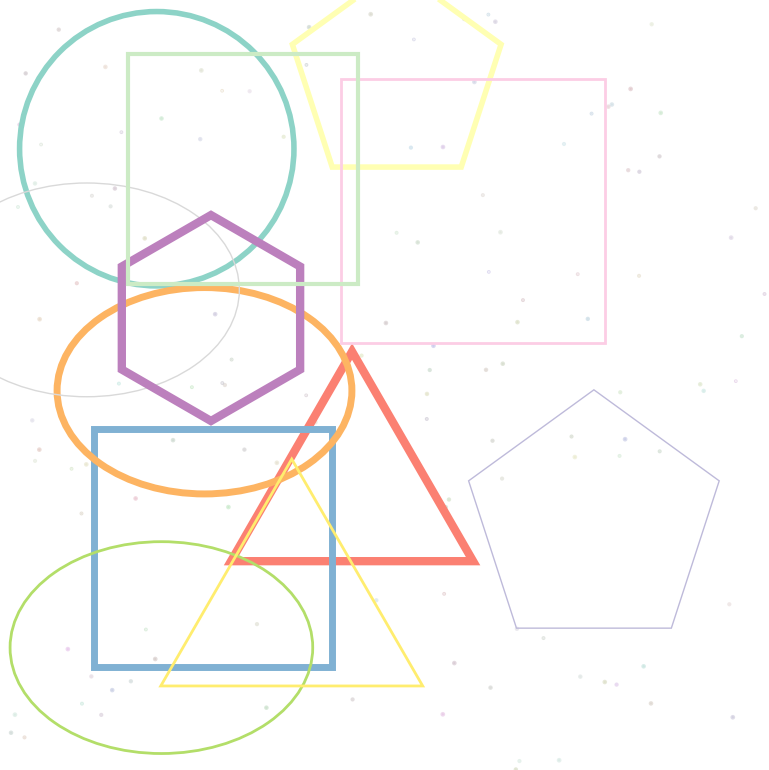[{"shape": "circle", "thickness": 2, "radius": 0.89, "center": [0.204, 0.807]}, {"shape": "pentagon", "thickness": 2, "radius": 0.71, "center": [0.515, 0.898]}, {"shape": "pentagon", "thickness": 0.5, "radius": 0.86, "center": [0.771, 0.323]}, {"shape": "triangle", "thickness": 3, "radius": 0.91, "center": [0.457, 0.362]}, {"shape": "square", "thickness": 2.5, "radius": 0.77, "center": [0.277, 0.288]}, {"shape": "oval", "thickness": 2.5, "radius": 0.96, "center": [0.266, 0.493]}, {"shape": "oval", "thickness": 1, "radius": 0.98, "center": [0.21, 0.159]}, {"shape": "square", "thickness": 1, "radius": 0.86, "center": [0.614, 0.726]}, {"shape": "oval", "thickness": 0.5, "radius": 0.99, "center": [0.113, 0.624]}, {"shape": "hexagon", "thickness": 3, "radius": 0.67, "center": [0.274, 0.587]}, {"shape": "square", "thickness": 1.5, "radius": 0.75, "center": [0.315, 0.78]}, {"shape": "triangle", "thickness": 1, "radius": 0.98, "center": [0.379, 0.207]}]